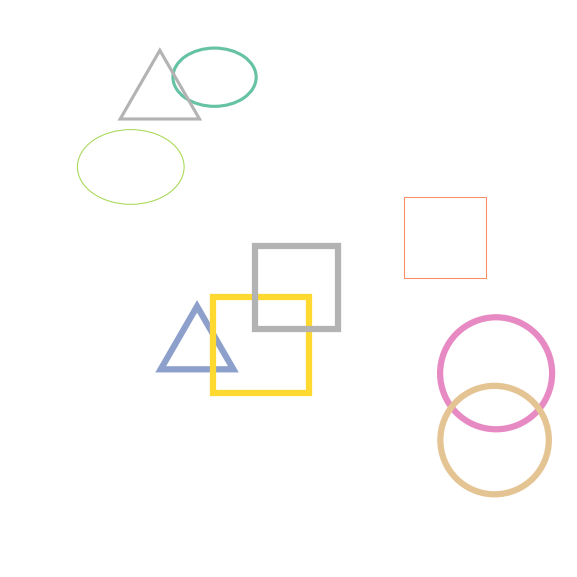[{"shape": "oval", "thickness": 1.5, "radius": 0.36, "center": [0.372, 0.865]}, {"shape": "square", "thickness": 0.5, "radius": 0.35, "center": [0.77, 0.587]}, {"shape": "triangle", "thickness": 3, "radius": 0.36, "center": [0.341, 0.396]}, {"shape": "circle", "thickness": 3, "radius": 0.48, "center": [0.859, 0.353]}, {"shape": "oval", "thickness": 0.5, "radius": 0.46, "center": [0.226, 0.71]}, {"shape": "square", "thickness": 3, "radius": 0.42, "center": [0.452, 0.402]}, {"shape": "circle", "thickness": 3, "radius": 0.47, "center": [0.856, 0.237]}, {"shape": "square", "thickness": 3, "radius": 0.36, "center": [0.513, 0.501]}, {"shape": "triangle", "thickness": 1.5, "radius": 0.4, "center": [0.277, 0.833]}]